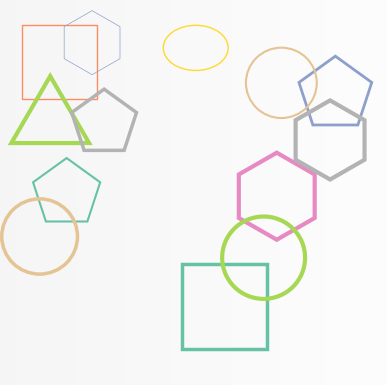[{"shape": "square", "thickness": 2.5, "radius": 0.55, "center": [0.58, 0.204]}, {"shape": "pentagon", "thickness": 1.5, "radius": 0.46, "center": [0.172, 0.498]}, {"shape": "square", "thickness": 1, "radius": 0.48, "center": [0.153, 0.839]}, {"shape": "hexagon", "thickness": 0.5, "radius": 0.42, "center": [0.238, 0.889]}, {"shape": "pentagon", "thickness": 2, "radius": 0.49, "center": [0.865, 0.755]}, {"shape": "hexagon", "thickness": 3, "radius": 0.57, "center": [0.714, 0.49]}, {"shape": "circle", "thickness": 3, "radius": 0.54, "center": [0.68, 0.331]}, {"shape": "triangle", "thickness": 3, "radius": 0.58, "center": [0.13, 0.686]}, {"shape": "oval", "thickness": 1, "radius": 0.42, "center": [0.505, 0.876]}, {"shape": "circle", "thickness": 2.5, "radius": 0.49, "center": [0.102, 0.386]}, {"shape": "circle", "thickness": 1.5, "radius": 0.46, "center": [0.726, 0.785]}, {"shape": "hexagon", "thickness": 3, "radius": 0.51, "center": [0.852, 0.636]}, {"shape": "pentagon", "thickness": 2.5, "radius": 0.44, "center": [0.269, 0.681]}]